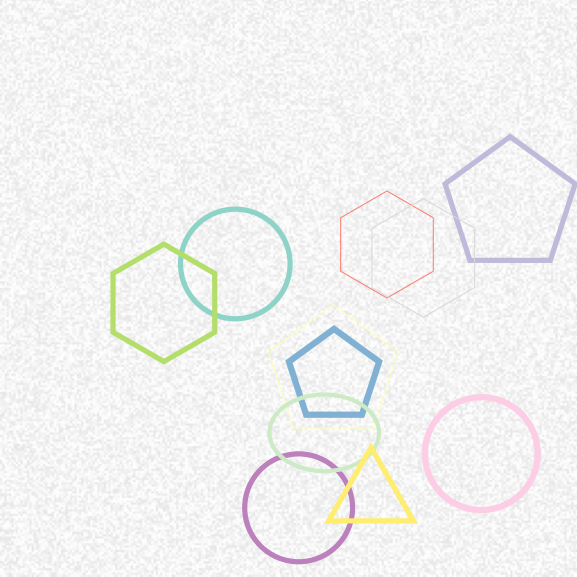[{"shape": "circle", "thickness": 2.5, "radius": 0.47, "center": [0.407, 0.542]}, {"shape": "pentagon", "thickness": 0.5, "radius": 0.59, "center": [0.577, 0.353]}, {"shape": "pentagon", "thickness": 2.5, "radius": 0.59, "center": [0.883, 0.644]}, {"shape": "hexagon", "thickness": 0.5, "radius": 0.46, "center": [0.67, 0.576]}, {"shape": "pentagon", "thickness": 3, "radius": 0.41, "center": [0.578, 0.347]}, {"shape": "hexagon", "thickness": 2.5, "radius": 0.51, "center": [0.284, 0.475]}, {"shape": "circle", "thickness": 3, "radius": 0.49, "center": [0.833, 0.214]}, {"shape": "hexagon", "thickness": 0.5, "radius": 0.51, "center": [0.733, 0.552]}, {"shape": "circle", "thickness": 2.5, "radius": 0.47, "center": [0.517, 0.12]}, {"shape": "oval", "thickness": 2, "radius": 0.47, "center": [0.561, 0.25]}, {"shape": "triangle", "thickness": 2.5, "radius": 0.42, "center": [0.642, 0.14]}]